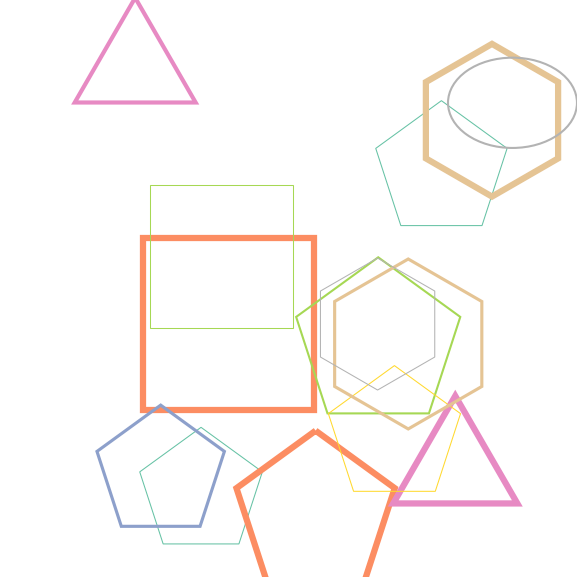[{"shape": "pentagon", "thickness": 0.5, "radius": 0.56, "center": [0.348, 0.148]}, {"shape": "pentagon", "thickness": 0.5, "radius": 0.6, "center": [0.764, 0.705]}, {"shape": "pentagon", "thickness": 3, "radius": 0.72, "center": [0.547, 0.109]}, {"shape": "square", "thickness": 3, "radius": 0.74, "center": [0.396, 0.438]}, {"shape": "pentagon", "thickness": 1.5, "radius": 0.58, "center": [0.278, 0.182]}, {"shape": "triangle", "thickness": 3, "radius": 0.62, "center": [0.788, 0.189]}, {"shape": "triangle", "thickness": 2, "radius": 0.6, "center": [0.234, 0.882]}, {"shape": "pentagon", "thickness": 1, "radius": 0.75, "center": [0.655, 0.404]}, {"shape": "square", "thickness": 0.5, "radius": 0.62, "center": [0.384, 0.555]}, {"shape": "pentagon", "thickness": 0.5, "radius": 0.6, "center": [0.683, 0.246]}, {"shape": "hexagon", "thickness": 3, "radius": 0.66, "center": [0.852, 0.791]}, {"shape": "hexagon", "thickness": 1.5, "radius": 0.74, "center": [0.707, 0.403]}, {"shape": "hexagon", "thickness": 0.5, "radius": 0.57, "center": [0.654, 0.438]}, {"shape": "oval", "thickness": 1, "radius": 0.56, "center": [0.887, 0.821]}]